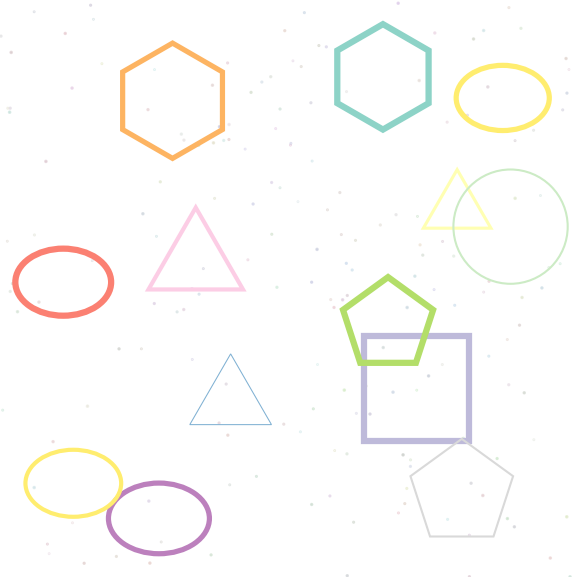[{"shape": "hexagon", "thickness": 3, "radius": 0.46, "center": [0.663, 0.866]}, {"shape": "triangle", "thickness": 1.5, "radius": 0.34, "center": [0.792, 0.638]}, {"shape": "square", "thickness": 3, "radius": 0.46, "center": [0.721, 0.327]}, {"shape": "oval", "thickness": 3, "radius": 0.41, "center": [0.11, 0.511]}, {"shape": "triangle", "thickness": 0.5, "radius": 0.41, "center": [0.399, 0.305]}, {"shape": "hexagon", "thickness": 2.5, "radius": 0.5, "center": [0.299, 0.825]}, {"shape": "pentagon", "thickness": 3, "radius": 0.41, "center": [0.672, 0.437]}, {"shape": "triangle", "thickness": 2, "radius": 0.47, "center": [0.339, 0.545]}, {"shape": "pentagon", "thickness": 1, "radius": 0.47, "center": [0.8, 0.146]}, {"shape": "oval", "thickness": 2.5, "radius": 0.44, "center": [0.275, 0.101]}, {"shape": "circle", "thickness": 1, "radius": 0.49, "center": [0.884, 0.607]}, {"shape": "oval", "thickness": 2.5, "radius": 0.4, "center": [0.871, 0.83]}, {"shape": "oval", "thickness": 2, "radius": 0.41, "center": [0.127, 0.162]}]